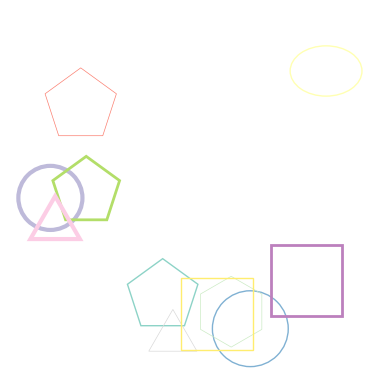[{"shape": "pentagon", "thickness": 1, "radius": 0.48, "center": [0.423, 0.232]}, {"shape": "oval", "thickness": 1, "radius": 0.47, "center": [0.847, 0.816]}, {"shape": "circle", "thickness": 3, "radius": 0.42, "center": [0.131, 0.486]}, {"shape": "pentagon", "thickness": 0.5, "radius": 0.49, "center": [0.21, 0.726]}, {"shape": "circle", "thickness": 1, "radius": 0.49, "center": [0.65, 0.146]}, {"shape": "pentagon", "thickness": 2, "radius": 0.46, "center": [0.224, 0.503]}, {"shape": "triangle", "thickness": 3, "radius": 0.37, "center": [0.143, 0.416]}, {"shape": "triangle", "thickness": 0.5, "radius": 0.36, "center": [0.449, 0.124]}, {"shape": "square", "thickness": 2, "radius": 0.46, "center": [0.797, 0.272]}, {"shape": "hexagon", "thickness": 0.5, "radius": 0.46, "center": [0.6, 0.19]}, {"shape": "square", "thickness": 1, "radius": 0.47, "center": [0.563, 0.185]}]